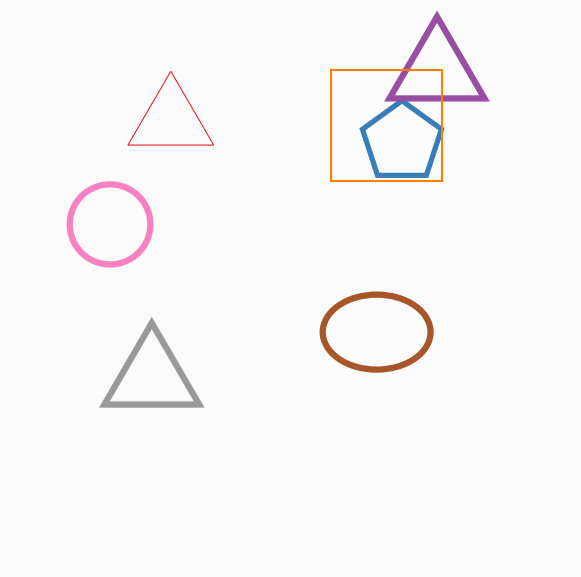[{"shape": "triangle", "thickness": 0.5, "radius": 0.43, "center": [0.294, 0.791]}, {"shape": "pentagon", "thickness": 2.5, "radius": 0.36, "center": [0.692, 0.753]}, {"shape": "triangle", "thickness": 3, "radius": 0.47, "center": [0.752, 0.876]}, {"shape": "square", "thickness": 1, "radius": 0.48, "center": [0.666, 0.782]}, {"shape": "oval", "thickness": 3, "radius": 0.46, "center": [0.648, 0.424]}, {"shape": "circle", "thickness": 3, "radius": 0.35, "center": [0.189, 0.611]}, {"shape": "triangle", "thickness": 3, "radius": 0.47, "center": [0.261, 0.346]}]